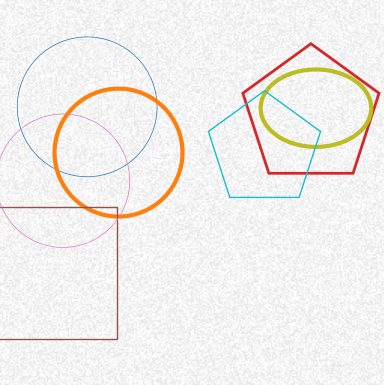[{"shape": "circle", "thickness": 0.5, "radius": 0.91, "center": [0.226, 0.723]}, {"shape": "circle", "thickness": 3, "radius": 0.83, "center": [0.308, 0.604]}, {"shape": "pentagon", "thickness": 2, "radius": 0.93, "center": [0.808, 0.7]}, {"shape": "square", "thickness": 1, "radius": 0.86, "center": [0.131, 0.291]}, {"shape": "circle", "thickness": 0.5, "radius": 0.87, "center": [0.164, 0.531]}, {"shape": "oval", "thickness": 3, "radius": 0.72, "center": [0.821, 0.719]}, {"shape": "pentagon", "thickness": 1, "radius": 0.77, "center": [0.687, 0.611]}]